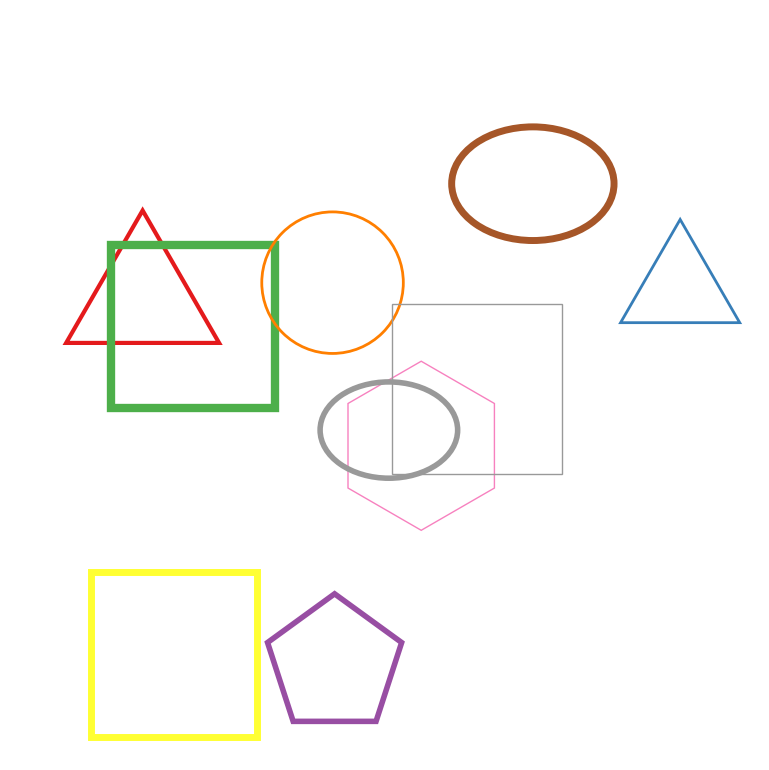[{"shape": "triangle", "thickness": 1.5, "radius": 0.57, "center": [0.185, 0.612]}, {"shape": "triangle", "thickness": 1, "radius": 0.45, "center": [0.883, 0.626]}, {"shape": "square", "thickness": 3, "radius": 0.53, "center": [0.251, 0.576]}, {"shape": "pentagon", "thickness": 2, "radius": 0.46, "center": [0.435, 0.137]}, {"shape": "circle", "thickness": 1, "radius": 0.46, "center": [0.432, 0.633]}, {"shape": "square", "thickness": 2.5, "radius": 0.54, "center": [0.226, 0.15]}, {"shape": "oval", "thickness": 2.5, "radius": 0.53, "center": [0.692, 0.761]}, {"shape": "hexagon", "thickness": 0.5, "radius": 0.55, "center": [0.547, 0.421]}, {"shape": "square", "thickness": 0.5, "radius": 0.55, "center": [0.619, 0.495]}, {"shape": "oval", "thickness": 2, "radius": 0.45, "center": [0.505, 0.441]}]